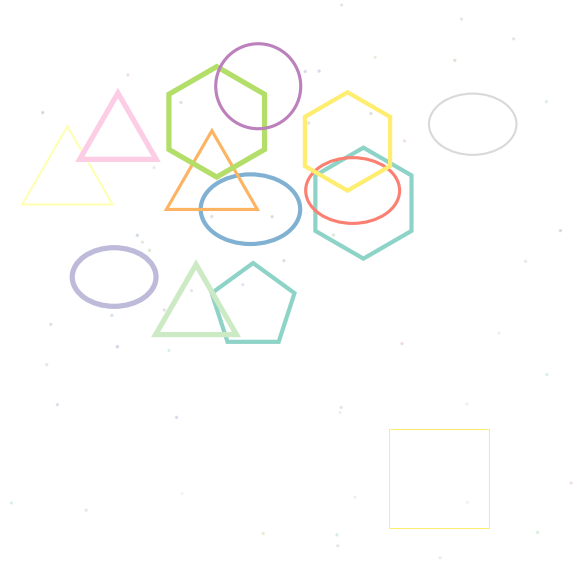[{"shape": "pentagon", "thickness": 2, "radius": 0.38, "center": [0.438, 0.468]}, {"shape": "hexagon", "thickness": 2, "radius": 0.48, "center": [0.629, 0.647]}, {"shape": "triangle", "thickness": 1, "radius": 0.45, "center": [0.117, 0.69]}, {"shape": "oval", "thickness": 2.5, "radius": 0.36, "center": [0.198, 0.519]}, {"shape": "oval", "thickness": 1.5, "radius": 0.41, "center": [0.611, 0.669]}, {"shape": "oval", "thickness": 2, "radius": 0.43, "center": [0.434, 0.637]}, {"shape": "triangle", "thickness": 1.5, "radius": 0.45, "center": [0.367, 0.682]}, {"shape": "hexagon", "thickness": 2.5, "radius": 0.48, "center": [0.375, 0.788]}, {"shape": "triangle", "thickness": 2.5, "radius": 0.38, "center": [0.204, 0.761]}, {"shape": "oval", "thickness": 1, "radius": 0.38, "center": [0.819, 0.784]}, {"shape": "circle", "thickness": 1.5, "radius": 0.37, "center": [0.447, 0.85]}, {"shape": "triangle", "thickness": 2.5, "radius": 0.4, "center": [0.34, 0.46]}, {"shape": "square", "thickness": 0.5, "radius": 0.43, "center": [0.76, 0.171]}, {"shape": "hexagon", "thickness": 2, "radius": 0.43, "center": [0.602, 0.754]}]